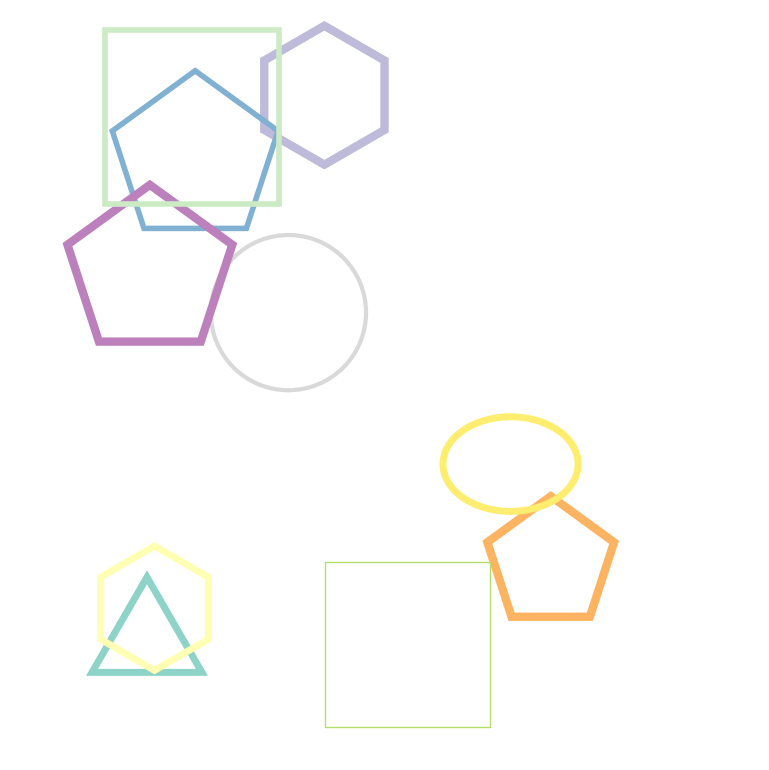[{"shape": "triangle", "thickness": 2.5, "radius": 0.41, "center": [0.191, 0.168]}, {"shape": "hexagon", "thickness": 2.5, "radius": 0.4, "center": [0.201, 0.21]}, {"shape": "hexagon", "thickness": 3, "radius": 0.45, "center": [0.421, 0.876]}, {"shape": "pentagon", "thickness": 2, "radius": 0.57, "center": [0.253, 0.795]}, {"shape": "pentagon", "thickness": 3, "radius": 0.43, "center": [0.715, 0.269]}, {"shape": "square", "thickness": 0.5, "radius": 0.53, "center": [0.529, 0.163]}, {"shape": "circle", "thickness": 1.5, "radius": 0.5, "center": [0.375, 0.594]}, {"shape": "pentagon", "thickness": 3, "radius": 0.56, "center": [0.195, 0.647]}, {"shape": "square", "thickness": 2, "radius": 0.57, "center": [0.25, 0.848]}, {"shape": "oval", "thickness": 2.5, "radius": 0.44, "center": [0.663, 0.397]}]